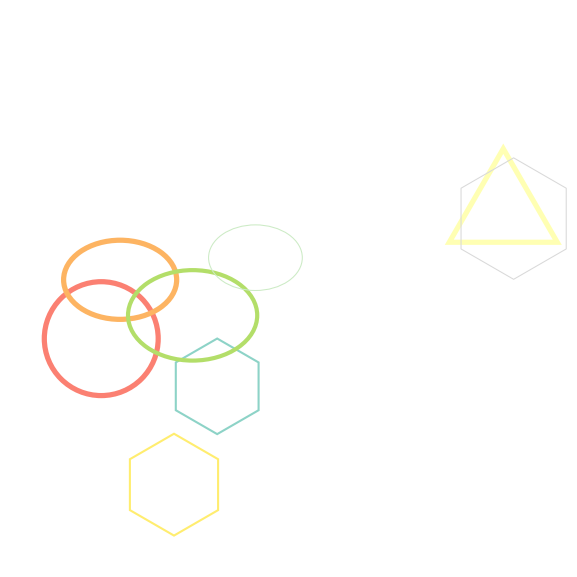[{"shape": "hexagon", "thickness": 1, "radius": 0.41, "center": [0.376, 0.33]}, {"shape": "triangle", "thickness": 2.5, "radius": 0.54, "center": [0.871, 0.634]}, {"shape": "circle", "thickness": 2.5, "radius": 0.49, "center": [0.175, 0.413]}, {"shape": "oval", "thickness": 2.5, "radius": 0.49, "center": [0.208, 0.515]}, {"shape": "oval", "thickness": 2, "radius": 0.56, "center": [0.334, 0.453]}, {"shape": "hexagon", "thickness": 0.5, "radius": 0.53, "center": [0.889, 0.621]}, {"shape": "oval", "thickness": 0.5, "radius": 0.41, "center": [0.442, 0.553]}, {"shape": "hexagon", "thickness": 1, "radius": 0.44, "center": [0.301, 0.16]}]